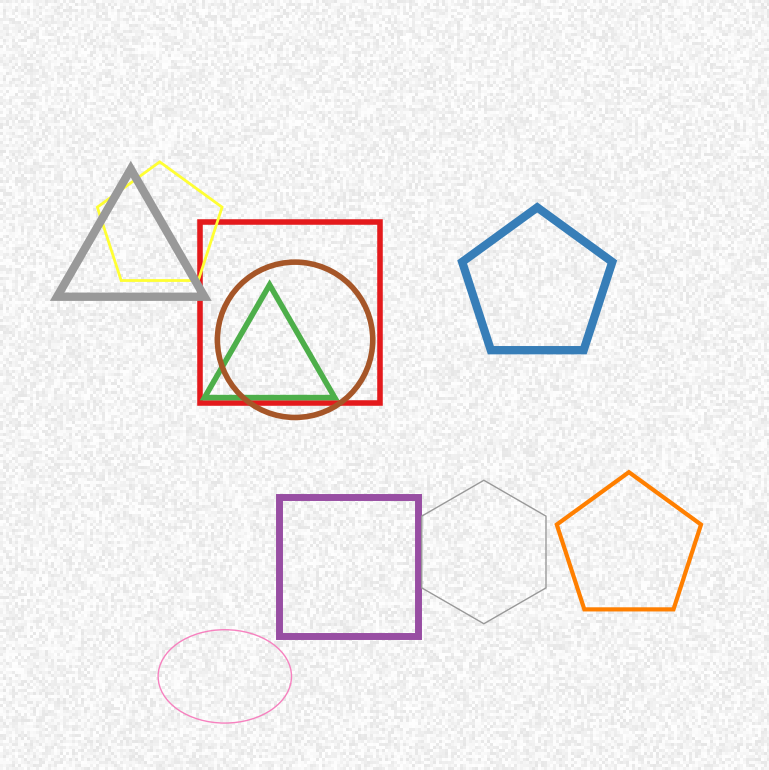[{"shape": "square", "thickness": 2, "radius": 0.59, "center": [0.376, 0.594]}, {"shape": "pentagon", "thickness": 3, "radius": 0.51, "center": [0.698, 0.628]}, {"shape": "triangle", "thickness": 2, "radius": 0.49, "center": [0.35, 0.532]}, {"shape": "square", "thickness": 2.5, "radius": 0.45, "center": [0.452, 0.264]}, {"shape": "pentagon", "thickness": 1.5, "radius": 0.49, "center": [0.817, 0.288]}, {"shape": "pentagon", "thickness": 1, "radius": 0.43, "center": [0.207, 0.705]}, {"shape": "circle", "thickness": 2, "radius": 0.5, "center": [0.383, 0.559]}, {"shape": "oval", "thickness": 0.5, "radius": 0.43, "center": [0.292, 0.122]}, {"shape": "triangle", "thickness": 3, "radius": 0.55, "center": [0.17, 0.67]}, {"shape": "hexagon", "thickness": 0.5, "radius": 0.47, "center": [0.628, 0.283]}]